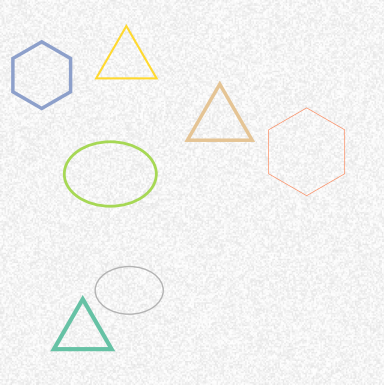[{"shape": "triangle", "thickness": 3, "radius": 0.43, "center": [0.215, 0.136]}, {"shape": "hexagon", "thickness": 0.5, "radius": 0.57, "center": [0.797, 0.606]}, {"shape": "hexagon", "thickness": 2.5, "radius": 0.43, "center": [0.108, 0.805]}, {"shape": "oval", "thickness": 2, "radius": 0.6, "center": [0.287, 0.548]}, {"shape": "triangle", "thickness": 1.5, "radius": 0.45, "center": [0.328, 0.842]}, {"shape": "triangle", "thickness": 2.5, "radius": 0.49, "center": [0.571, 0.684]}, {"shape": "oval", "thickness": 1, "radius": 0.44, "center": [0.336, 0.246]}]